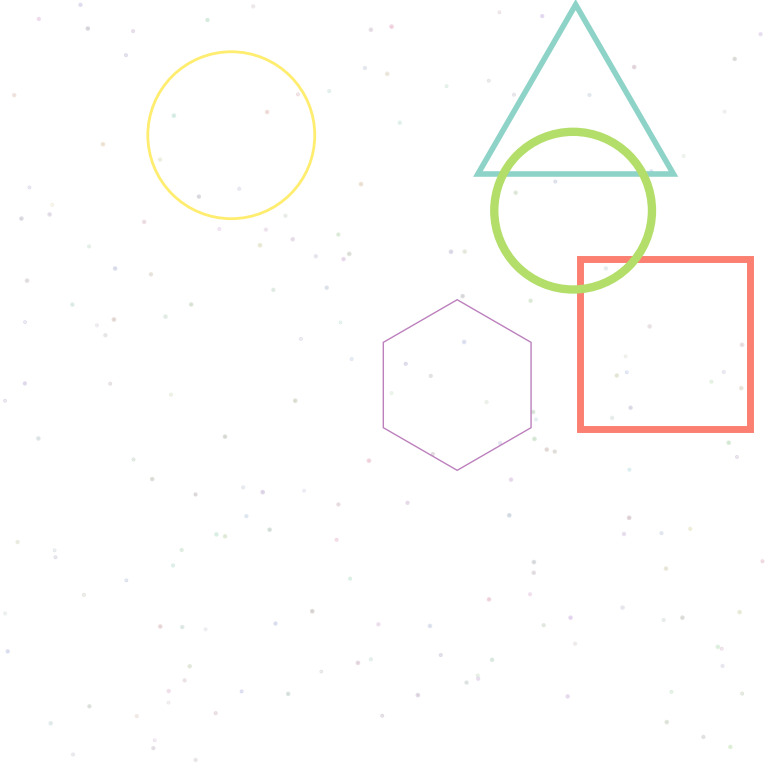[{"shape": "triangle", "thickness": 2, "radius": 0.73, "center": [0.748, 0.847]}, {"shape": "square", "thickness": 2.5, "radius": 0.55, "center": [0.864, 0.553]}, {"shape": "circle", "thickness": 3, "radius": 0.51, "center": [0.744, 0.726]}, {"shape": "hexagon", "thickness": 0.5, "radius": 0.55, "center": [0.594, 0.5]}, {"shape": "circle", "thickness": 1, "radius": 0.54, "center": [0.3, 0.824]}]